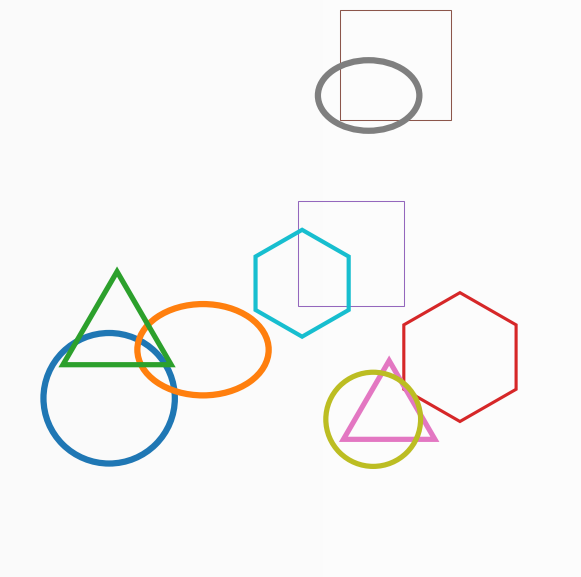[{"shape": "circle", "thickness": 3, "radius": 0.57, "center": [0.188, 0.31]}, {"shape": "oval", "thickness": 3, "radius": 0.56, "center": [0.349, 0.394]}, {"shape": "triangle", "thickness": 2.5, "radius": 0.54, "center": [0.201, 0.421]}, {"shape": "hexagon", "thickness": 1.5, "radius": 0.56, "center": [0.791, 0.381]}, {"shape": "square", "thickness": 0.5, "radius": 0.46, "center": [0.604, 0.56]}, {"shape": "square", "thickness": 0.5, "radius": 0.48, "center": [0.68, 0.886]}, {"shape": "triangle", "thickness": 2.5, "radius": 0.45, "center": [0.67, 0.284]}, {"shape": "oval", "thickness": 3, "radius": 0.44, "center": [0.634, 0.834]}, {"shape": "circle", "thickness": 2.5, "radius": 0.41, "center": [0.642, 0.273]}, {"shape": "hexagon", "thickness": 2, "radius": 0.46, "center": [0.52, 0.509]}]